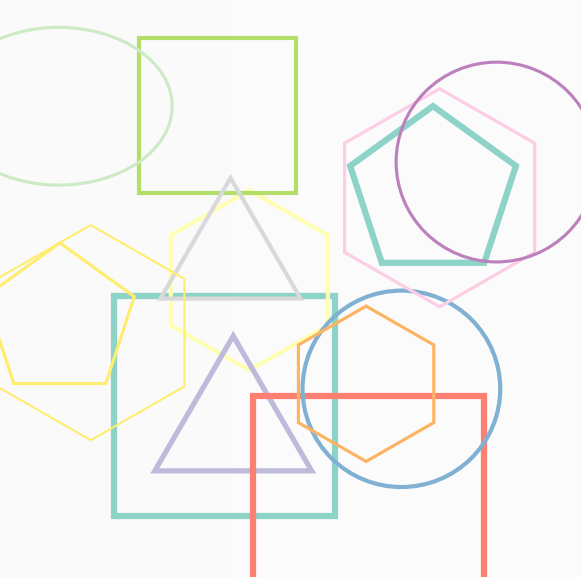[{"shape": "square", "thickness": 3, "radius": 0.95, "center": [0.386, 0.296]}, {"shape": "pentagon", "thickness": 3, "radius": 0.75, "center": [0.745, 0.665]}, {"shape": "hexagon", "thickness": 2, "radius": 0.78, "center": [0.429, 0.514]}, {"shape": "triangle", "thickness": 2.5, "radius": 0.78, "center": [0.401, 0.262]}, {"shape": "square", "thickness": 3, "radius": 1.0, "center": [0.634, 0.114]}, {"shape": "circle", "thickness": 2, "radius": 0.85, "center": [0.691, 0.326]}, {"shape": "hexagon", "thickness": 1.5, "radius": 0.67, "center": [0.63, 0.335]}, {"shape": "square", "thickness": 2, "radius": 0.67, "center": [0.374, 0.799]}, {"shape": "hexagon", "thickness": 1.5, "radius": 0.94, "center": [0.756, 0.657]}, {"shape": "triangle", "thickness": 2, "radius": 0.7, "center": [0.397, 0.552]}, {"shape": "circle", "thickness": 1.5, "radius": 0.86, "center": [0.854, 0.719]}, {"shape": "oval", "thickness": 1.5, "radius": 0.98, "center": [0.101, 0.815]}, {"shape": "pentagon", "thickness": 1.5, "radius": 0.67, "center": [0.103, 0.444]}, {"shape": "hexagon", "thickness": 1, "radius": 0.93, "center": [0.156, 0.423]}]